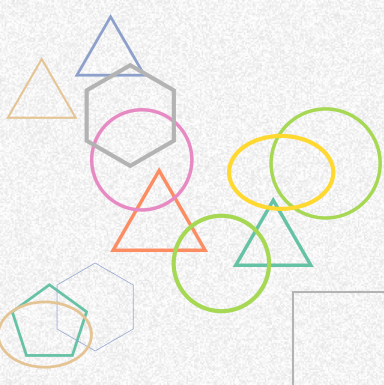[{"shape": "triangle", "thickness": 2.5, "radius": 0.56, "center": [0.71, 0.367]}, {"shape": "pentagon", "thickness": 2, "radius": 0.51, "center": [0.128, 0.159]}, {"shape": "triangle", "thickness": 2.5, "radius": 0.69, "center": [0.413, 0.419]}, {"shape": "hexagon", "thickness": 0.5, "radius": 0.57, "center": [0.247, 0.203]}, {"shape": "triangle", "thickness": 2, "radius": 0.51, "center": [0.287, 0.855]}, {"shape": "circle", "thickness": 2.5, "radius": 0.65, "center": [0.368, 0.585]}, {"shape": "circle", "thickness": 2.5, "radius": 0.71, "center": [0.846, 0.575]}, {"shape": "circle", "thickness": 3, "radius": 0.62, "center": [0.575, 0.316]}, {"shape": "oval", "thickness": 3, "radius": 0.68, "center": [0.73, 0.552]}, {"shape": "oval", "thickness": 2, "radius": 0.61, "center": [0.117, 0.131]}, {"shape": "triangle", "thickness": 1.5, "radius": 0.51, "center": [0.108, 0.745]}, {"shape": "square", "thickness": 1.5, "radius": 0.63, "center": [0.888, 0.116]}, {"shape": "hexagon", "thickness": 3, "radius": 0.65, "center": [0.338, 0.7]}]